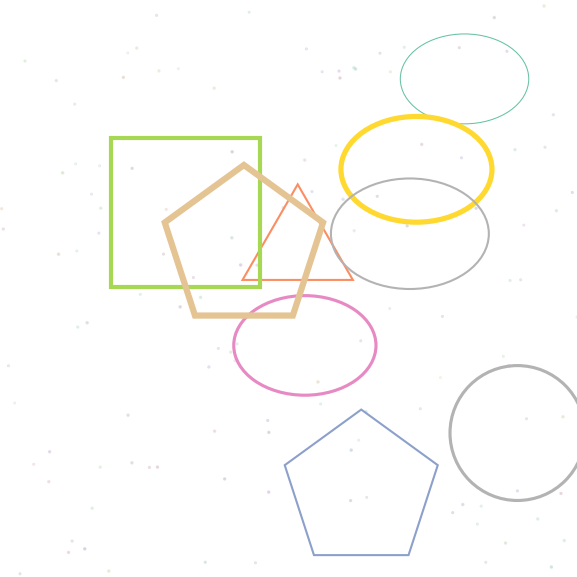[{"shape": "oval", "thickness": 0.5, "radius": 0.56, "center": [0.804, 0.863]}, {"shape": "triangle", "thickness": 1, "radius": 0.55, "center": [0.516, 0.57]}, {"shape": "pentagon", "thickness": 1, "radius": 0.7, "center": [0.626, 0.151]}, {"shape": "oval", "thickness": 1.5, "radius": 0.62, "center": [0.528, 0.401]}, {"shape": "square", "thickness": 2, "radius": 0.64, "center": [0.321, 0.631]}, {"shape": "oval", "thickness": 2.5, "radius": 0.65, "center": [0.721, 0.706]}, {"shape": "pentagon", "thickness": 3, "radius": 0.72, "center": [0.422, 0.569]}, {"shape": "oval", "thickness": 1, "radius": 0.68, "center": [0.71, 0.594]}, {"shape": "circle", "thickness": 1.5, "radius": 0.58, "center": [0.896, 0.249]}]